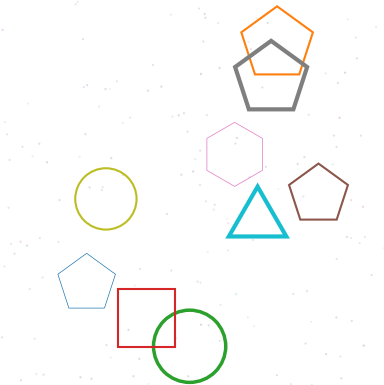[{"shape": "pentagon", "thickness": 0.5, "radius": 0.39, "center": [0.225, 0.263]}, {"shape": "pentagon", "thickness": 1.5, "radius": 0.49, "center": [0.72, 0.886]}, {"shape": "circle", "thickness": 2.5, "radius": 0.47, "center": [0.493, 0.101]}, {"shape": "square", "thickness": 1.5, "radius": 0.37, "center": [0.38, 0.174]}, {"shape": "pentagon", "thickness": 1.5, "radius": 0.4, "center": [0.827, 0.495]}, {"shape": "hexagon", "thickness": 0.5, "radius": 0.42, "center": [0.609, 0.599]}, {"shape": "pentagon", "thickness": 3, "radius": 0.49, "center": [0.704, 0.796]}, {"shape": "circle", "thickness": 1.5, "radius": 0.4, "center": [0.275, 0.483]}, {"shape": "triangle", "thickness": 3, "radius": 0.43, "center": [0.669, 0.429]}]